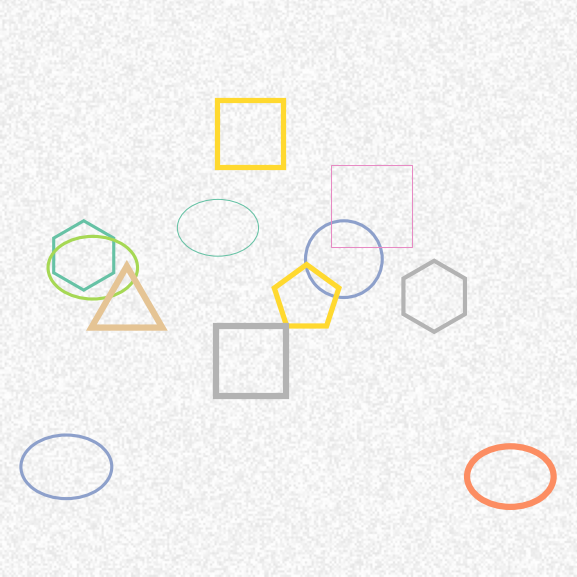[{"shape": "oval", "thickness": 0.5, "radius": 0.35, "center": [0.377, 0.605]}, {"shape": "hexagon", "thickness": 1.5, "radius": 0.3, "center": [0.145, 0.557]}, {"shape": "oval", "thickness": 3, "radius": 0.37, "center": [0.884, 0.174]}, {"shape": "circle", "thickness": 1.5, "radius": 0.33, "center": [0.595, 0.55]}, {"shape": "oval", "thickness": 1.5, "radius": 0.39, "center": [0.115, 0.191]}, {"shape": "square", "thickness": 0.5, "radius": 0.35, "center": [0.644, 0.642]}, {"shape": "oval", "thickness": 1.5, "radius": 0.39, "center": [0.161, 0.536]}, {"shape": "square", "thickness": 2.5, "radius": 0.29, "center": [0.433, 0.768]}, {"shape": "pentagon", "thickness": 2.5, "radius": 0.29, "center": [0.531, 0.482]}, {"shape": "triangle", "thickness": 3, "radius": 0.35, "center": [0.22, 0.467]}, {"shape": "hexagon", "thickness": 2, "radius": 0.31, "center": [0.752, 0.486]}, {"shape": "square", "thickness": 3, "radius": 0.3, "center": [0.435, 0.374]}]